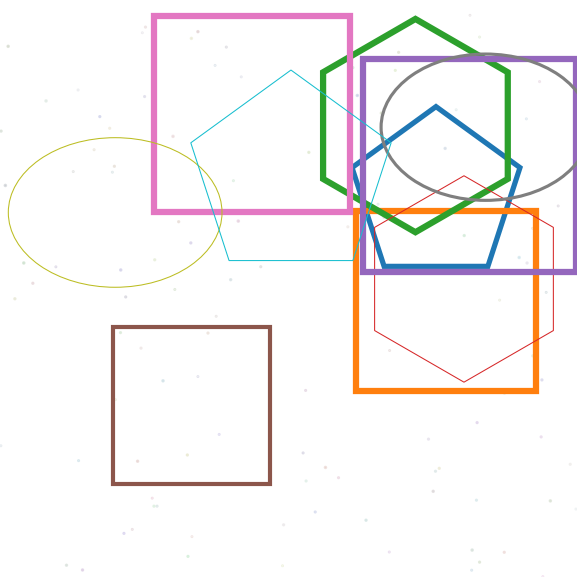[{"shape": "pentagon", "thickness": 2.5, "radius": 0.76, "center": [0.755, 0.662]}, {"shape": "square", "thickness": 3, "radius": 0.78, "center": [0.772, 0.478]}, {"shape": "hexagon", "thickness": 3, "radius": 0.92, "center": [0.719, 0.782]}, {"shape": "hexagon", "thickness": 0.5, "radius": 0.89, "center": [0.803, 0.516]}, {"shape": "square", "thickness": 3, "radius": 0.92, "center": [0.813, 0.713]}, {"shape": "square", "thickness": 2, "radius": 0.68, "center": [0.332, 0.296]}, {"shape": "square", "thickness": 3, "radius": 0.85, "center": [0.437, 0.801]}, {"shape": "oval", "thickness": 1.5, "radius": 0.9, "center": [0.841, 0.779]}, {"shape": "oval", "thickness": 0.5, "radius": 0.93, "center": [0.199, 0.631]}, {"shape": "pentagon", "thickness": 0.5, "radius": 0.91, "center": [0.504, 0.695]}]